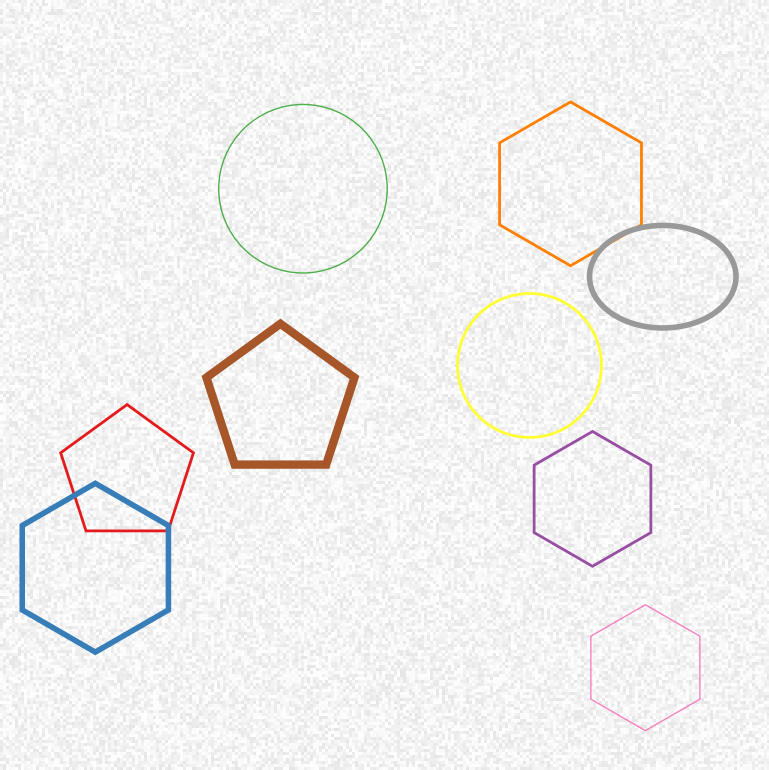[{"shape": "pentagon", "thickness": 1, "radius": 0.45, "center": [0.165, 0.384]}, {"shape": "hexagon", "thickness": 2, "radius": 0.55, "center": [0.124, 0.263]}, {"shape": "circle", "thickness": 0.5, "radius": 0.55, "center": [0.393, 0.755]}, {"shape": "hexagon", "thickness": 1, "radius": 0.44, "center": [0.769, 0.352]}, {"shape": "hexagon", "thickness": 1, "radius": 0.53, "center": [0.741, 0.761]}, {"shape": "circle", "thickness": 1, "radius": 0.47, "center": [0.688, 0.525]}, {"shape": "pentagon", "thickness": 3, "radius": 0.51, "center": [0.364, 0.478]}, {"shape": "hexagon", "thickness": 0.5, "radius": 0.41, "center": [0.838, 0.133]}, {"shape": "oval", "thickness": 2, "radius": 0.48, "center": [0.861, 0.641]}]